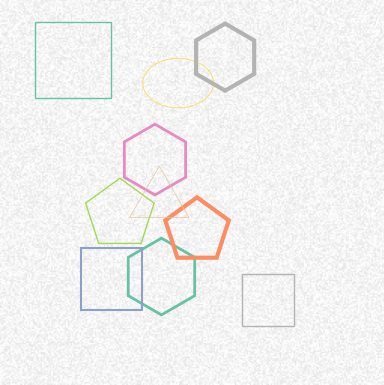[{"shape": "square", "thickness": 1, "radius": 0.49, "center": [0.19, 0.845]}, {"shape": "hexagon", "thickness": 2, "radius": 0.5, "center": [0.419, 0.282]}, {"shape": "pentagon", "thickness": 3, "radius": 0.43, "center": [0.512, 0.401]}, {"shape": "square", "thickness": 1.5, "radius": 0.4, "center": [0.29, 0.275]}, {"shape": "hexagon", "thickness": 2, "radius": 0.46, "center": [0.403, 0.586]}, {"shape": "pentagon", "thickness": 1, "radius": 0.47, "center": [0.311, 0.443]}, {"shape": "oval", "thickness": 0.5, "radius": 0.46, "center": [0.463, 0.784]}, {"shape": "triangle", "thickness": 0.5, "radius": 0.45, "center": [0.414, 0.479]}, {"shape": "square", "thickness": 1, "radius": 0.34, "center": [0.696, 0.22]}, {"shape": "hexagon", "thickness": 3, "radius": 0.44, "center": [0.585, 0.852]}]